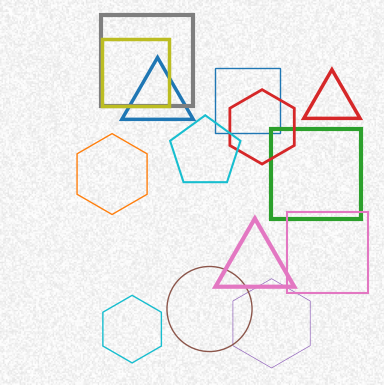[{"shape": "triangle", "thickness": 2.5, "radius": 0.54, "center": [0.409, 0.744]}, {"shape": "square", "thickness": 1, "radius": 0.43, "center": [0.643, 0.739]}, {"shape": "hexagon", "thickness": 1, "radius": 0.53, "center": [0.291, 0.548]}, {"shape": "square", "thickness": 3, "radius": 0.58, "center": [0.821, 0.548]}, {"shape": "triangle", "thickness": 2.5, "radius": 0.42, "center": [0.862, 0.735]}, {"shape": "hexagon", "thickness": 2, "radius": 0.48, "center": [0.681, 0.671]}, {"shape": "hexagon", "thickness": 0.5, "radius": 0.58, "center": [0.705, 0.16]}, {"shape": "circle", "thickness": 1, "radius": 0.55, "center": [0.544, 0.197]}, {"shape": "triangle", "thickness": 3, "radius": 0.59, "center": [0.662, 0.314]}, {"shape": "square", "thickness": 1.5, "radius": 0.53, "center": [0.85, 0.343]}, {"shape": "square", "thickness": 3, "radius": 0.59, "center": [0.382, 0.843]}, {"shape": "square", "thickness": 2.5, "radius": 0.43, "center": [0.352, 0.812]}, {"shape": "pentagon", "thickness": 1.5, "radius": 0.48, "center": [0.533, 0.605]}, {"shape": "hexagon", "thickness": 1, "radius": 0.44, "center": [0.343, 0.145]}]